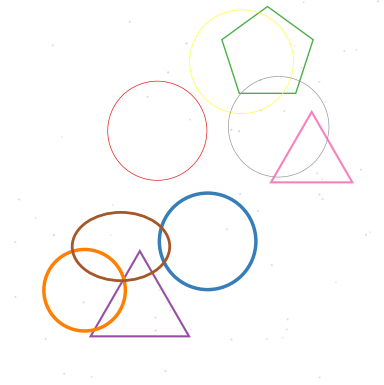[{"shape": "circle", "thickness": 0.5, "radius": 0.64, "center": [0.409, 0.66]}, {"shape": "circle", "thickness": 2.5, "radius": 0.63, "center": [0.539, 0.373]}, {"shape": "pentagon", "thickness": 1, "radius": 0.62, "center": [0.695, 0.858]}, {"shape": "triangle", "thickness": 1.5, "radius": 0.74, "center": [0.363, 0.2]}, {"shape": "circle", "thickness": 2.5, "radius": 0.53, "center": [0.22, 0.246]}, {"shape": "circle", "thickness": 0.5, "radius": 0.67, "center": [0.627, 0.84]}, {"shape": "oval", "thickness": 2, "radius": 0.63, "center": [0.314, 0.36]}, {"shape": "triangle", "thickness": 1.5, "radius": 0.61, "center": [0.81, 0.587]}, {"shape": "circle", "thickness": 0.5, "radius": 0.65, "center": [0.724, 0.671]}]